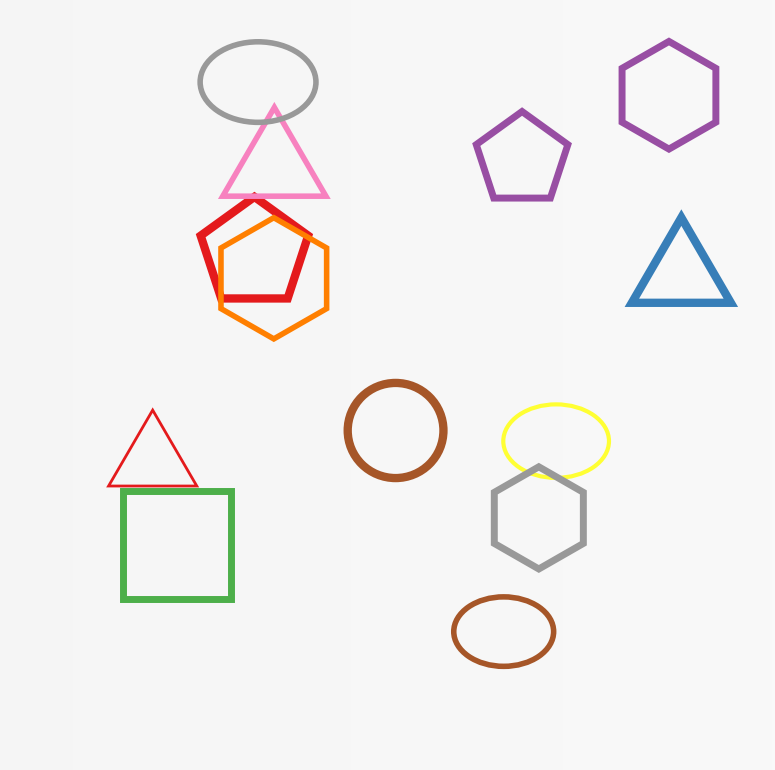[{"shape": "pentagon", "thickness": 3, "radius": 0.36, "center": [0.328, 0.671]}, {"shape": "triangle", "thickness": 1, "radius": 0.33, "center": [0.197, 0.402]}, {"shape": "triangle", "thickness": 3, "radius": 0.37, "center": [0.879, 0.644]}, {"shape": "square", "thickness": 2.5, "radius": 0.35, "center": [0.228, 0.292]}, {"shape": "hexagon", "thickness": 2.5, "radius": 0.35, "center": [0.863, 0.876]}, {"shape": "pentagon", "thickness": 2.5, "radius": 0.31, "center": [0.674, 0.793]}, {"shape": "hexagon", "thickness": 2, "radius": 0.39, "center": [0.353, 0.639]}, {"shape": "oval", "thickness": 1.5, "radius": 0.34, "center": [0.718, 0.427]}, {"shape": "circle", "thickness": 3, "radius": 0.31, "center": [0.51, 0.441]}, {"shape": "oval", "thickness": 2, "radius": 0.32, "center": [0.65, 0.18]}, {"shape": "triangle", "thickness": 2, "radius": 0.38, "center": [0.354, 0.784]}, {"shape": "oval", "thickness": 2, "radius": 0.37, "center": [0.333, 0.893]}, {"shape": "hexagon", "thickness": 2.5, "radius": 0.33, "center": [0.695, 0.327]}]